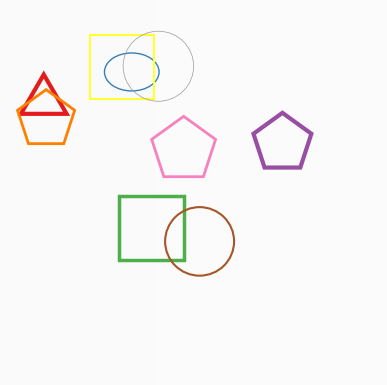[{"shape": "triangle", "thickness": 3, "radius": 0.34, "center": [0.113, 0.738]}, {"shape": "oval", "thickness": 1, "radius": 0.35, "center": [0.34, 0.813]}, {"shape": "square", "thickness": 2.5, "radius": 0.42, "center": [0.39, 0.408]}, {"shape": "pentagon", "thickness": 3, "radius": 0.39, "center": [0.729, 0.628]}, {"shape": "pentagon", "thickness": 2, "radius": 0.39, "center": [0.119, 0.69]}, {"shape": "square", "thickness": 1.5, "radius": 0.42, "center": [0.314, 0.826]}, {"shape": "circle", "thickness": 1.5, "radius": 0.44, "center": [0.515, 0.373]}, {"shape": "pentagon", "thickness": 2, "radius": 0.43, "center": [0.474, 0.611]}, {"shape": "circle", "thickness": 0.5, "radius": 0.45, "center": [0.409, 0.828]}]